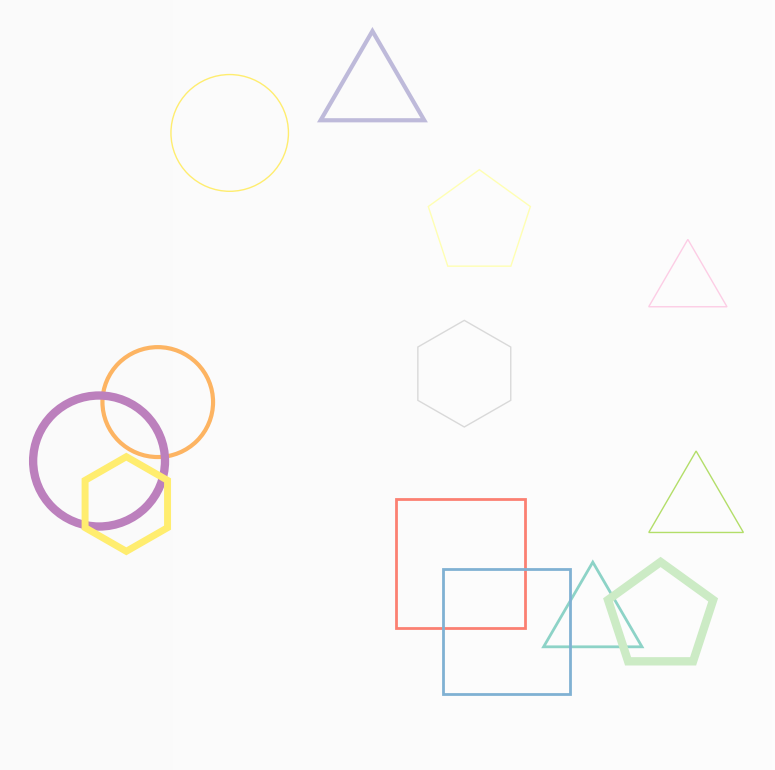[{"shape": "triangle", "thickness": 1, "radius": 0.37, "center": [0.765, 0.197]}, {"shape": "pentagon", "thickness": 0.5, "radius": 0.35, "center": [0.618, 0.71]}, {"shape": "triangle", "thickness": 1.5, "radius": 0.39, "center": [0.481, 0.882]}, {"shape": "square", "thickness": 1, "radius": 0.42, "center": [0.594, 0.269]}, {"shape": "square", "thickness": 1, "radius": 0.41, "center": [0.654, 0.18]}, {"shape": "circle", "thickness": 1.5, "radius": 0.36, "center": [0.204, 0.478]}, {"shape": "triangle", "thickness": 0.5, "radius": 0.35, "center": [0.898, 0.344]}, {"shape": "triangle", "thickness": 0.5, "radius": 0.29, "center": [0.888, 0.631]}, {"shape": "hexagon", "thickness": 0.5, "radius": 0.35, "center": [0.599, 0.515]}, {"shape": "circle", "thickness": 3, "radius": 0.43, "center": [0.128, 0.401]}, {"shape": "pentagon", "thickness": 3, "radius": 0.36, "center": [0.852, 0.199]}, {"shape": "circle", "thickness": 0.5, "radius": 0.38, "center": [0.296, 0.827]}, {"shape": "hexagon", "thickness": 2.5, "radius": 0.31, "center": [0.163, 0.345]}]